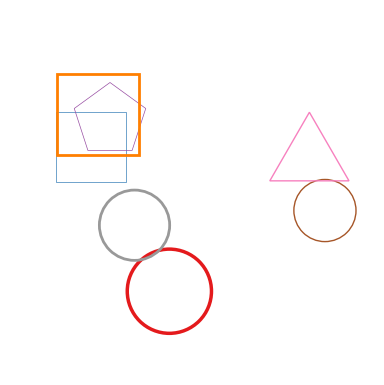[{"shape": "circle", "thickness": 2.5, "radius": 0.55, "center": [0.44, 0.244]}, {"shape": "square", "thickness": 0.5, "radius": 0.46, "center": [0.237, 0.619]}, {"shape": "pentagon", "thickness": 0.5, "radius": 0.49, "center": [0.286, 0.688]}, {"shape": "square", "thickness": 2, "radius": 0.53, "center": [0.255, 0.703]}, {"shape": "circle", "thickness": 1, "radius": 0.4, "center": [0.844, 0.453]}, {"shape": "triangle", "thickness": 1, "radius": 0.59, "center": [0.804, 0.59]}, {"shape": "circle", "thickness": 2, "radius": 0.46, "center": [0.349, 0.415]}]